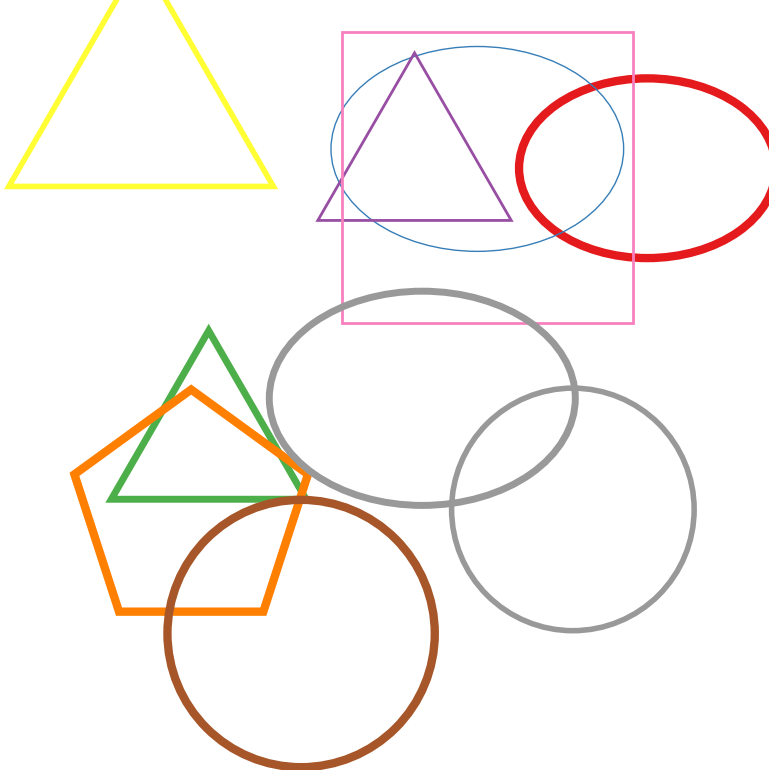[{"shape": "oval", "thickness": 3, "radius": 0.83, "center": [0.841, 0.782]}, {"shape": "oval", "thickness": 0.5, "radius": 0.95, "center": [0.62, 0.807]}, {"shape": "triangle", "thickness": 2.5, "radius": 0.73, "center": [0.271, 0.425]}, {"shape": "triangle", "thickness": 1, "radius": 0.73, "center": [0.538, 0.786]}, {"shape": "pentagon", "thickness": 3, "radius": 0.8, "center": [0.248, 0.335]}, {"shape": "triangle", "thickness": 2, "radius": 0.99, "center": [0.183, 0.857]}, {"shape": "circle", "thickness": 3, "radius": 0.87, "center": [0.391, 0.177]}, {"shape": "square", "thickness": 1, "radius": 0.95, "center": [0.633, 0.769]}, {"shape": "oval", "thickness": 2.5, "radius": 0.99, "center": [0.548, 0.483]}, {"shape": "circle", "thickness": 2, "radius": 0.79, "center": [0.744, 0.338]}]